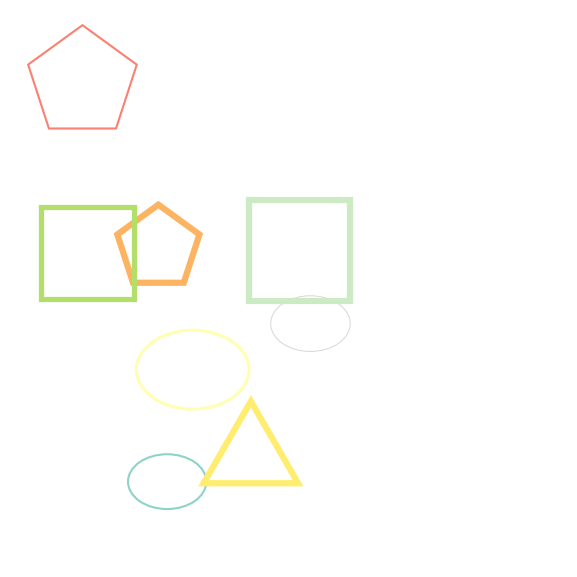[{"shape": "oval", "thickness": 1, "radius": 0.34, "center": [0.289, 0.165]}, {"shape": "oval", "thickness": 1.5, "radius": 0.49, "center": [0.334, 0.359]}, {"shape": "pentagon", "thickness": 1, "radius": 0.49, "center": [0.143, 0.857]}, {"shape": "pentagon", "thickness": 3, "radius": 0.37, "center": [0.274, 0.57]}, {"shape": "square", "thickness": 2.5, "radius": 0.4, "center": [0.152, 0.561]}, {"shape": "oval", "thickness": 0.5, "radius": 0.34, "center": [0.538, 0.439]}, {"shape": "square", "thickness": 3, "radius": 0.44, "center": [0.519, 0.566]}, {"shape": "triangle", "thickness": 3, "radius": 0.47, "center": [0.434, 0.21]}]